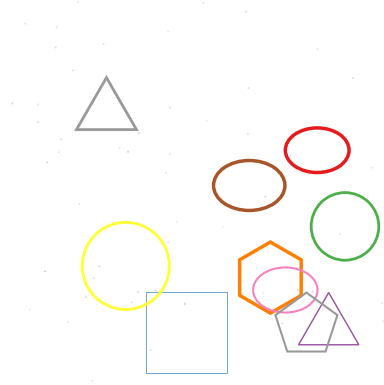[{"shape": "oval", "thickness": 2.5, "radius": 0.41, "center": [0.824, 0.61]}, {"shape": "square", "thickness": 0.5, "radius": 0.52, "center": [0.484, 0.137]}, {"shape": "circle", "thickness": 2, "radius": 0.44, "center": [0.896, 0.412]}, {"shape": "triangle", "thickness": 1, "radius": 0.45, "center": [0.854, 0.15]}, {"shape": "hexagon", "thickness": 2.5, "radius": 0.46, "center": [0.702, 0.279]}, {"shape": "circle", "thickness": 2, "radius": 0.57, "center": [0.327, 0.309]}, {"shape": "oval", "thickness": 2.5, "radius": 0.46, "center": [0.647, 0.518]}, {"shape": "oval", "thickness": 1.5, "radius": 0.42, "center": [0.741, 0.247]}, {"shape": "pentagon", "thickness": 1.5, "radius": 0.42, "center": [0.796, 0.155]}, {"shape": "triangle", "thickness": 2, "radius": 0.45, "center": [0.277, 0.708]}]